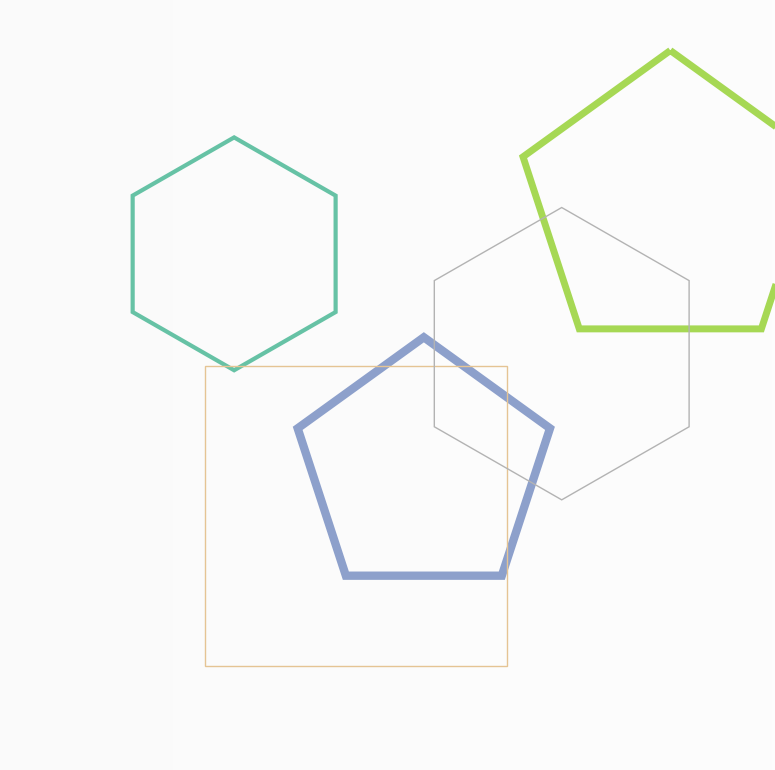[{"shape": "hexagon", "thickness": 1.5, "radius": 0.76, "center": [0.302, 0.67]}, {"shape": "pentagon", "thickness": 3, "radius": 0.86, "center": [0.547, 0.391]}, {"shape": "pentagon", "thickness": 2.5, "radius": 1.0, "center": [0.865, 0.735]}, {"shape": "square", "thickness": 0.5, "radius": 0.97, "center": [0.46, 0.33]}, {"shape": "hexagon", "thickness": 0.5, "radius": 0.95, "center": [0.725, 0.541]}]